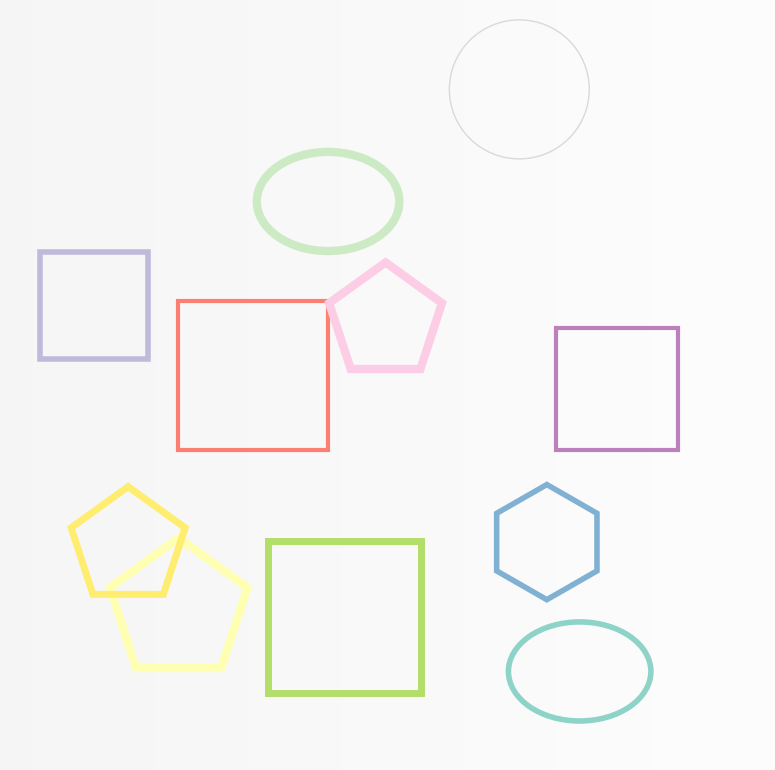[{"shape": "oval", "thickness": 2, "radius": 0.46, "center": [0.748, 0.128]}, {"shape": "pentagon", "thickness": 3, "radius": 0.47, "center": [0.23, 0.208]}, {"shape": "square", "thickness": 2, "radius": 0.35, "center": [0.121, 0.603]}, {"shape": "square", "thickness": 1.5, "radius": 0.48, "center": [0.327, 0.512]}, {"shape": "hexagon", "thickness": 2, "radius": 0.37, "center": [0.706, 0.296]}, {"shape": "square", "thickness": 2.5, "radius": 0.49, "center": [0.445, 0.199]}, {"shape": "pentagon", "thickness": 3, "radius": 0.38, "center": [0.498, 0.583]}, {"shape": "circle", "thickness": 0.5, "radius": 0.45, "center": [0.67, 0.884]}, {"shape": "square", "thickness": 1.5, "radius": 0.39, "center": [0.796, 0.495]}, {"shape": "oval", "thickness": 3, "radius": 0.46, "center": [0.423, 0.738]}, {"shape": "pentagon", "thickness": 2.5, "radius": 0.39, "center": [0.165, 0.291]}]